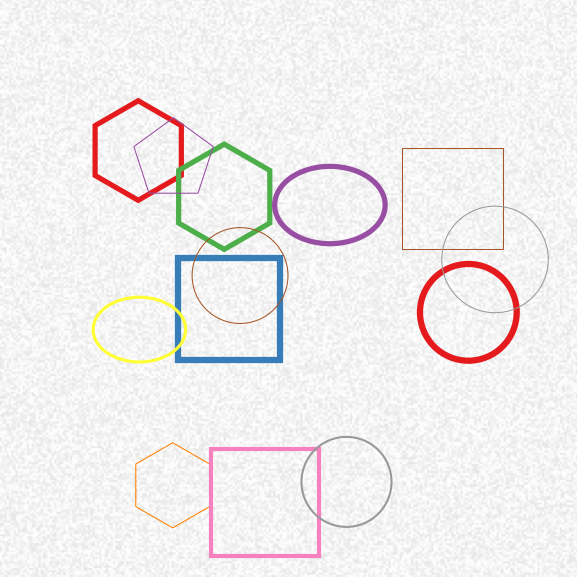[{"shape": "circle", "thickness": 3, "radius": 0.42, "center": [0.811, 0.458]}, {"shape": "hexagon", "thickness": 2.5, "radius": 0.43, "center": [0.239, 0.738]}, {"shape": "square", "thickness": 3, "radius": 0.44, "center": [0.397, 0.465]}, {"shape": "hexagon", "thickness": 2.5, "radius": 0.46, "center": [0.388, 0.658]}, {"shape": "oval", "thickness": 2.5, "radius": 0.48, "center": [0.571, 0.644]}, {"shape": "pentagon", "thickness": 0.5, "radius": 0.36, "center": [0.3, 0.723]}, {"shape": "hexagon", "thickness": 0.5, "radius": 0.37, "center": [0.299, 0.159]}, {"shape": "oval", "thickness": 1.5, "radius": 0.4, "center": [0.241, 0.428]}, {"shape": "square", "thickness": 0.5, "radius": 0.44, "center": [0.784, 0.656]}, {"shape": "circle", "thickness": 0.5, "radius": 0.41, "center": [0.416, 0.522]}, {"shape": "square", "thickness": 2, "radius": 0.47, "center": [0.459, 0.129]}, {"shape": "circle", "thickness": 0.5, "radius": 0.46, "center": [0.857, 0.55]}, {"shape": "circle", "thickness": 1, "radius": 0.39, "center": [0.6, 0.165]}]